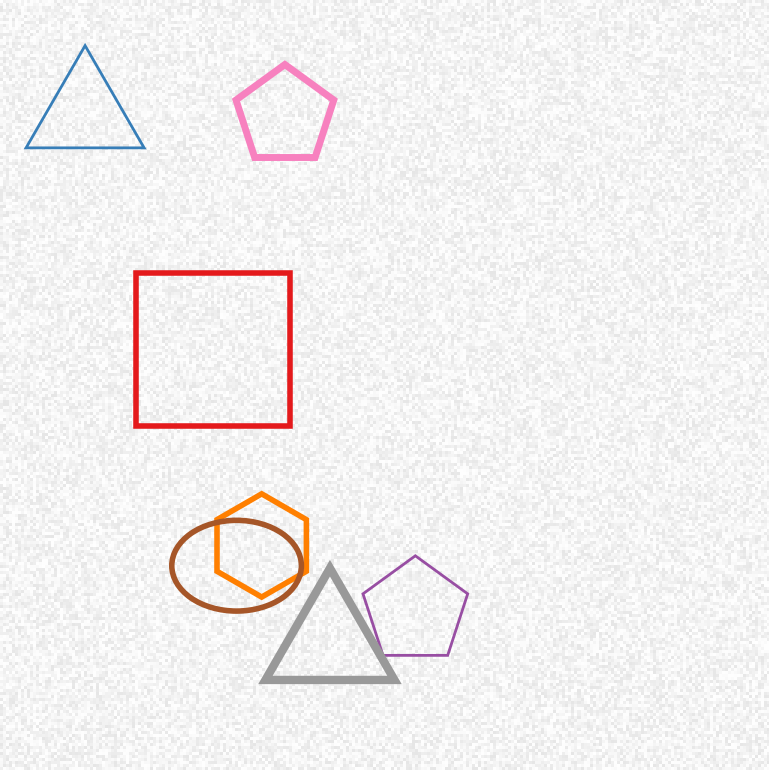[{"shape": "square", "thickness": 2, "radius": 0.5, "center": [0.277, 0.546]}, {"shape": "triangle", "thickness": 1, "radius": 0.44, "center": [0.11, 0.852]}, {"shape": "pentagon", "thickness": 1, "radius": 0.36, "center": [0.539, 0.207]}, {"shape": "hexagon", "thickness": 2, "radius": 0.34, "center": [0.34, 0.292]}, {"shape": "oval", "thickness": 2, "radius": 0.42, "center": [0.307, 0.265]}, {"shape": "pentagon", "thickness": 2.5, "radius": 0.33, "center": [0.37, 0.849]}, {"shape": "triangle", "thickness": 3, "radius": 0.48, "center": [0.429, 0.165]}]